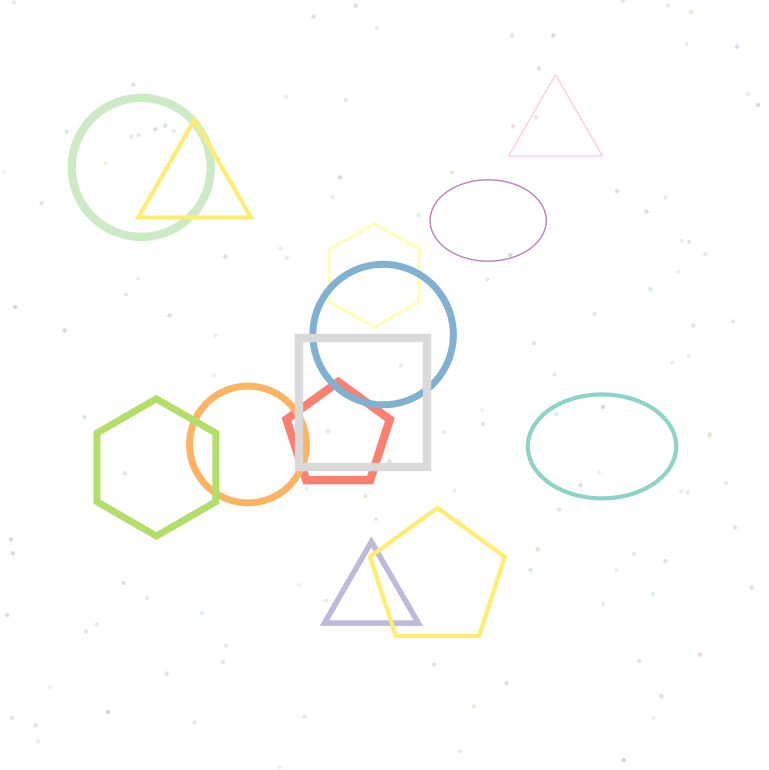[{"shape": "oval", "thickness": 1.5, "radius": 0.48, "center": [0.782, 0.42]}, {"shape": "hexagon", "thickness": 1, "radius": 0.34, "center": [0.486, 0.642]}, {"shape": "triangle", "thickness": 2, "radius": 0.35, "center": [0.482, 0.226]}, {"shape": "pentagon", "thickness": 3, "radius": 0.35, "center": [0.439, 0.433]}, {"shape": "circle", "thickness": 2.5, "radius": 0.46, "center": [0.498, 0.566]}, {"shape": "circle", "thickness": 2.5, "radius": 0.38, "center": [0.322, 0.423]}, {"shape": "hexagon", "thickness": 2.5, "radius": 0.45, "center": [0.203, 0.393]}, {"shape": "triangle", "thickness": 0.5, "radius": 0.35, "center": [0.721, 0.833]}, {"shape": "square", "thickness": 3, "radius": 0.42, "center": [0.471, 0.477]}, {"shape": "oval", "thickness": 0.5, "radius": 0.38, "center": [0.634, 0.714]}, {"shape": "circle", "thickness": 3, "radius": 0.45, "center": [0.183, 0.783]}, {"shape": "pentagon", "thickness": 1.5, "radius": 0.46, "center": [0.568, 0.248]}, {"shape": "triangle", "thickness": 1.5, "radius": 0.42, "center": [0.253, 0.76]}]